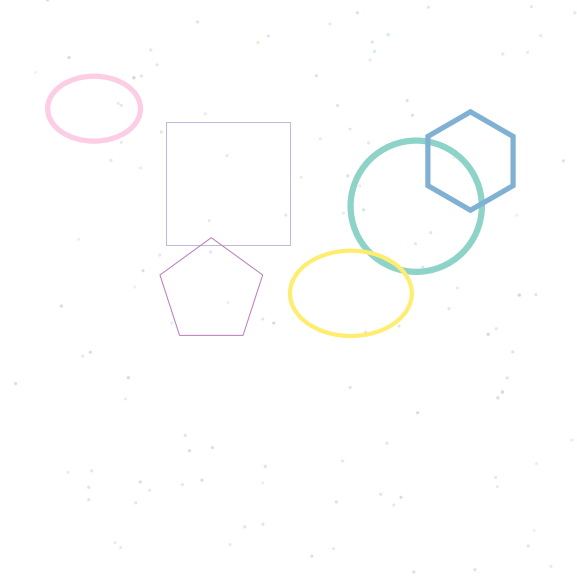[{"shape": "circle", "thickness": 3, "radius": 0.57, "center": [0.721, 0.642]}, {"shape": "square", "thickness": 0.5, "radius": 0.53, "center": [0.395, 0.682]}, {"shape": "hexagon", "thickness": 2.5, "radius": 0.43, "center": [0.815, 0.72]}, {"shape": "oval", "thickness": 2.5, "radius": 0.4, "center": [0.163, 0.811]}, {"shape": "pentagon", "thickness": 0.5, "radius": 0.47, "center": [0.366, 0.494]}, {"shape": "oval", "thickness": 2, "radius": 0.53, "center": [0.608, 0.491]}]